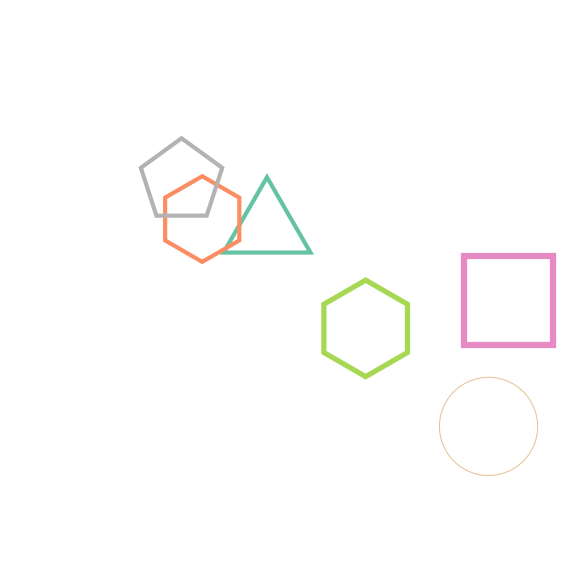[{"shape": "triangle", "thickness": 2, "radius": 0.43, "center": [0.462, 0.605]}, {"shape": "hexagon", "thickness": 2, "radius": 0.37, "center": [0.35, 0.62]}, {"shape": "square", "thickness": 3, "radius": 0.39, "center": [0.881, 0.479]}, {"shape": "hexagon", "thickness": 2.5, "radius": 0.42, "center": [0.633, 0.43]}, {"shape": "circle", "thickness": 0.5, "radius": 0.43, "center": [0.846, 0.261]}, {"shape": "pentagon", "thickness": 2, "radius": 0.37, "center": [0.314, 0.686]}]